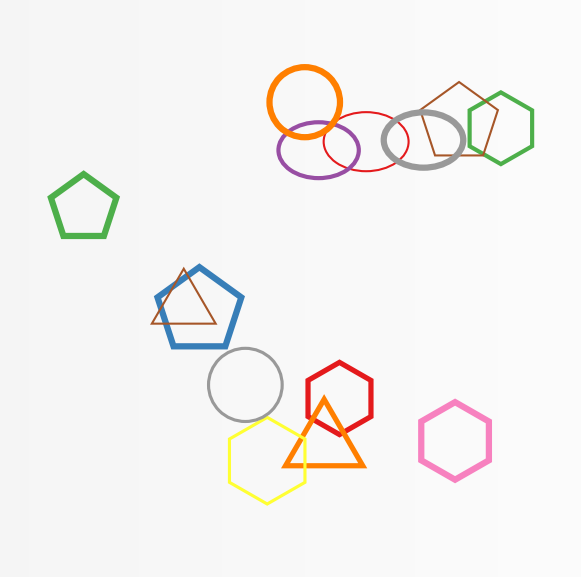[{"shape": "hexagon", "thickness": 2.5, "radius": 0.31, "center": [0.584, 0.309]}, {"shape": "oval", "thickness": 1, "radius": 0.37, "center": [0.63, 0.754]}, {"shape": "pentagon", "thickness": 3, "radius": 0.38, "center": [0.343, 0.461]}, {"shape": "hexagon", "thickness": 2, "radius": 0.31, "center": [0.862, 0.777]}, {"shape": "pentagon", "thickness": 3, "radius": 0.3, "center": [0.144, 0.638]}, {"shape": "oval", "thickness": 2, "radius": 0.35, "center": [0.548, 0.739]}, {"shape": "circle", "thickness": 3, "radius": 0.3, "center": [0.524, 0.822]}, {"shape": "triangle", "thickness": 2.5, "radius": 0.38, "center": [0.558, 0.231]}, {"shape": "hexagon", "thickness": 1.5, "radius": 0.37, "center": [0.46, 0.201]}, {"shape": "triangle", "thickness": 1, "radius": 0.32, "center": [0.316, 0.47]}, {"shape": "pentagon", "thickness": 1, "radius": 0.35, "center": [0.79, 0.787]}, {"shape": "hexagon", "thickness": 3, "radius": 0.34, "center": [0.783, 0.236]}, {"shape": "oval", "thickness": 3, "radius": 0.34, "center": [0.729, 0.757]}, {"shape": "circle", "thickness": 1.5, "radius": 0.32, "center": [0.422, 0.333]}]